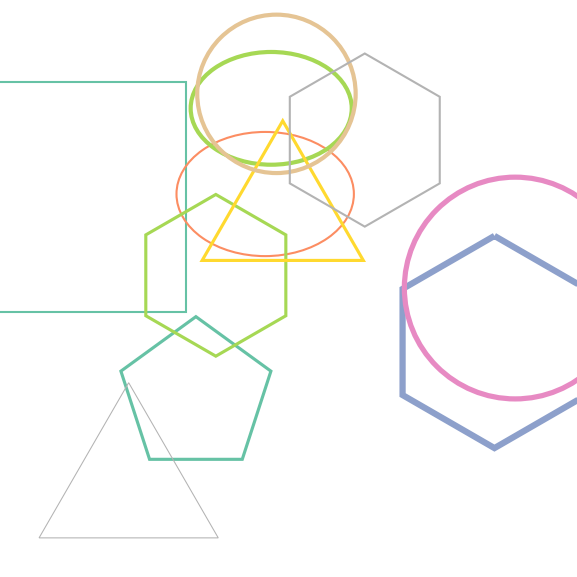[{"shape": "square", "thickness": 1, "radius": 1.0, "center": [0.122, 0.657]}, {"shape": "pentagon", "thickness": 1.5, "radius": 0.68, "center": [0.339, 0.314]}, {"shape": "oval", "thickness": 1, "radius": 0.77, "center": [0.459, 0.663]}, {"shape": "hexagon", "thickness": 3, "radius": 0.92, "center": [0.856, 0.407]}, {"shape": "circle", "thickness": 2.5, "radius": 0.96, "center": [0.892, 0.5]}, {"shape": "oval", "thickness": 2, "radius": 0.7, "center": [0.47, 0.812]}, {"shape": "hexagon", "thickness": 1.5, "radius": 0.7, "center": [0.374, 0.522]}, {"shape": "triangle", "thickness": 1.5, "radius": 0.81, "center": [0.49, 0.629]}, {"shape": "circle", "thickness": 2, "radius": 0.69, "center": [0.479, 0.837]}, {"shape": "triangle", "thickness": 0.5, "radius": 0.9, "center": [0.223, 0.157]}, {"shape": "hexagon", "thickness": 1, "radius": 0.75, "center": [0.632, 0.757]}]